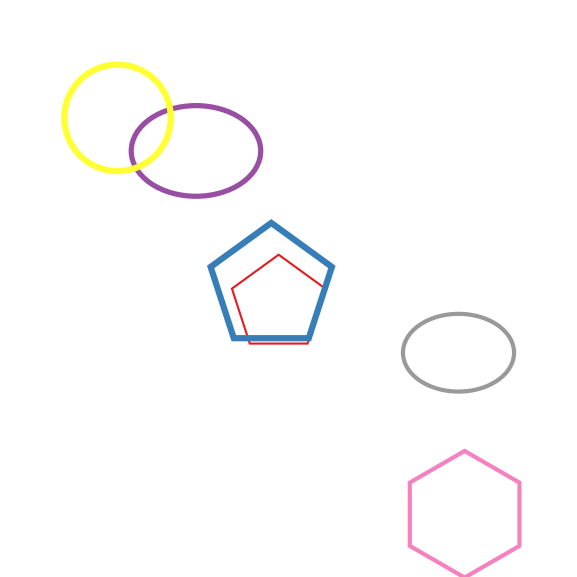[{"shape": "pentagon", "thickness": 1, "radius": 0.43, "center": [0.483, 0.473]}, {"shape": "pentagon", "thickness": 3, "radius": 0.55, "center": [0.47, 0.503]}, {"shape": "oval", "thickness": 2.5, "radius": 0.56, "center": [0.339, 0.738]}, {"shape": "circle", "thickness": 3, "radius": 0.46, "center": [0.204, 0.795]}, {"shape": "hexagon", "thickness": 2, "radius": 0.55, "center": [0.805, 0.109]}, {"shape": "oval", "thickness": 2, "radius": 0.48, "center": [0.794, 0.388]}]